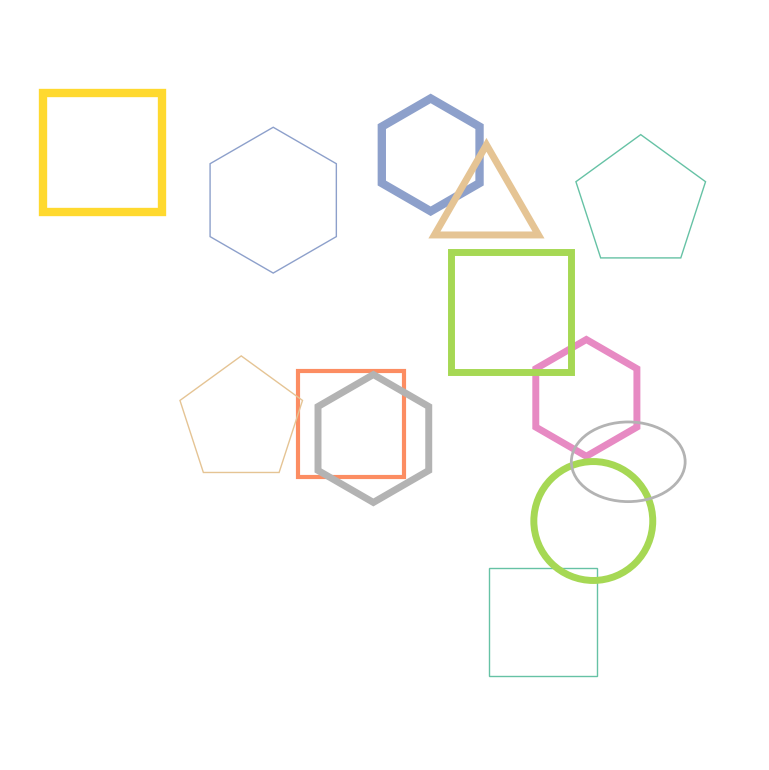[{"shape": "pentagon", "thickness": 0.5, "radius": 0.44, "center": [0.832, 0.737]}, {"shape": "square", "thickness": 0.5, "radius": 0.35, "center": [0.705, 0.192]}, {"shape": "square", "thickness": 1.5, "radius": 0.34, "center": [0.456, 0.449]}, {"shape": "hexagon", "thickness": 0.5, "radius": 0.47, "center": [0.355, 0.74]}, {"shape": "hexagon", "thickness": 3, "radius": 0.37, "center": [0.559, 0.799]}, {"shape": "hexagon", "thickness": 2.5, "radius": 0.38, "center": [0.761, 0.483]}, {"shape": "circle", "thickness": 2.5, "radius": 0.39, "center": [0.771, 0.323]}, {"shape": "square", "thickness": 2.5, "radius": 0.39, "center": [0.664, 0.595]}, {"shape": "square", "thickness": 3, "radius": 0.39, "center": [0.133, 0.802]}, {"shape": "triangle", "thickness": 2.5, "radius": 0.39, "center": [0.632, 0.734]}, {"shape": "pentagon", "thickness": 0.5, "radius": 0.42, "center": [0.313, 0.454]}, {"shape": "hexagon", "thickness": 2.5, "radius": 0.42, "center": [0.485, 0.431]}, {"shape": "oval", "thickness": 1, "radius": 0.37, "center": [0.816, 0.4]}]